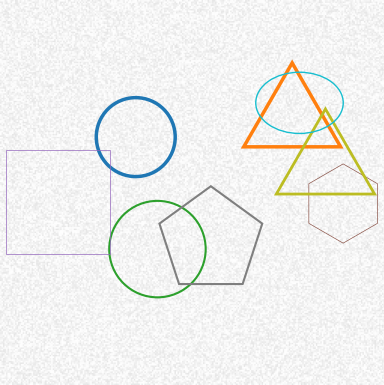[{"shape": "circle", "thickness": 2.5, "radius": 0.51, "center": [0.353, 0.644]}, {"shape": "triangle", "thickness": 2.5, "radius": 0.73, "center": [0.759, 0.691]}, {"shape": "circle", "thickness": 1.5, "radius": 0.63, "center": [0.409, 0.353]}, {"shape": "square", "thickness": 0.5, "radius": 0.67, "center": [0.15, 0.475]}, {"shape": "hexagon", "thickness": 0.5, "radius": 0.51, "center": [0.891, 0.471]}, {"shape": "pentagon", "thickness": 1.5, "radius": 0.7, "center": [0.548, 0.376]}, {"shape": "triangle", "thickness": 2, "radius": 0.74, "center": [0.845, 0.57]}, {"shape": "oval", "thickness": 1, "radius": 0.57, "center": [0.778, 0.733]}]